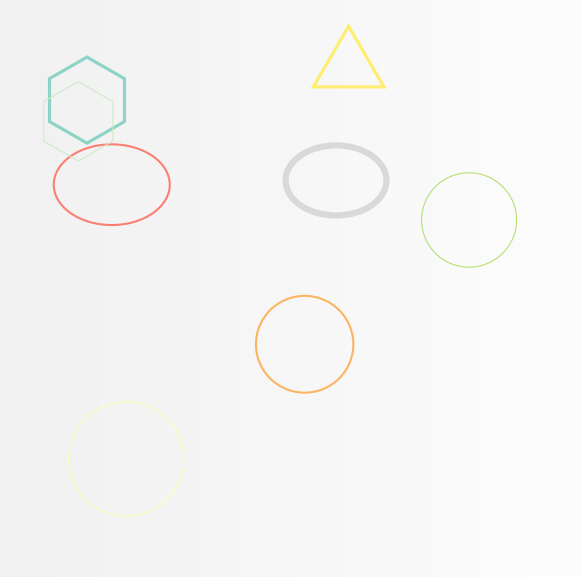[{"shape": "hexagon", "thickness": 1.5, "radius": 0.37, "center": [0.15, 0.826]}, {"shape": "circle", "thickness": 0.5, "radius": 0.5, "center": [0.217, 0.204]}, {"shape": "oval", "thickness": 1, "radius": 0.5, "center": [0.192, 0.679]}, {"shape": "circle", "thickness": 1, "radius": 0.42, "center": [0.524, 0.403]}, {"shape": "circle", "thickness": 0.5, "radius": 0.41, "center": [0.807, 0.618]}, {"shape": "oval", "thickness": 3, "radius": 0.43, "center": [0.578, 0.687]}, {"shape": "hexagon", "thickness": 0.5, "radius": 0.34, "center": [0.135, 0.789]}, {"shape": "triangle", "thickness": 1.5, "radius": 0.35, "center": [0.6, 0.884]}]